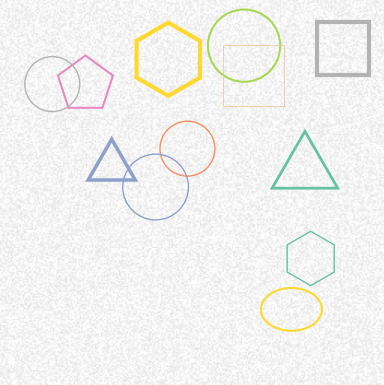[{"shape": "hexagon", "thickness": 1, "radius": 0.35, "center": [0.807, 0.329]}, {"shape": "triangle", "thickness": 2, "radius": 0.49, "center": [0.792, 0.56]}, {"shape": "circle", "thickness": 1, "radius": 0.36, "center": [0.487, 0.614]}, {"shape": "triangle", "thickness": 2.5, "radius": 0.35, "center": [0.29, 0.568]}, {"shape": "circle", "thickness": 1, "radius": 0.43, "center": [0.404, 0.514]}, {"shape": "pentagon", "thickness": 1.5, "radius": 0.38, "center": [0.222, 0.781]}, {"shape": "circle", "thickness": 1.5, "radius": 0.47, "center": [0.634, 0.881]}, {"shape": "oval", "thickness": 1.5, "radius": 0.4, "center": [0.757, 0.196]}, {"shape": "hexagon", "thickness": 3, "radius": 0.48, "center": [0.437, 0.846]}, {"shape": "square", "thickness": 0.5, "radius": 0.39, "center": [0.659, 0.804]}, {"shape": "circle", "thickness": 1, "radius": 0.36, "center": [0.136, 0.782]}, {"shape": "square", "thickness": 3, "radius": 0.34, "center": [0.892, 0.874]}]